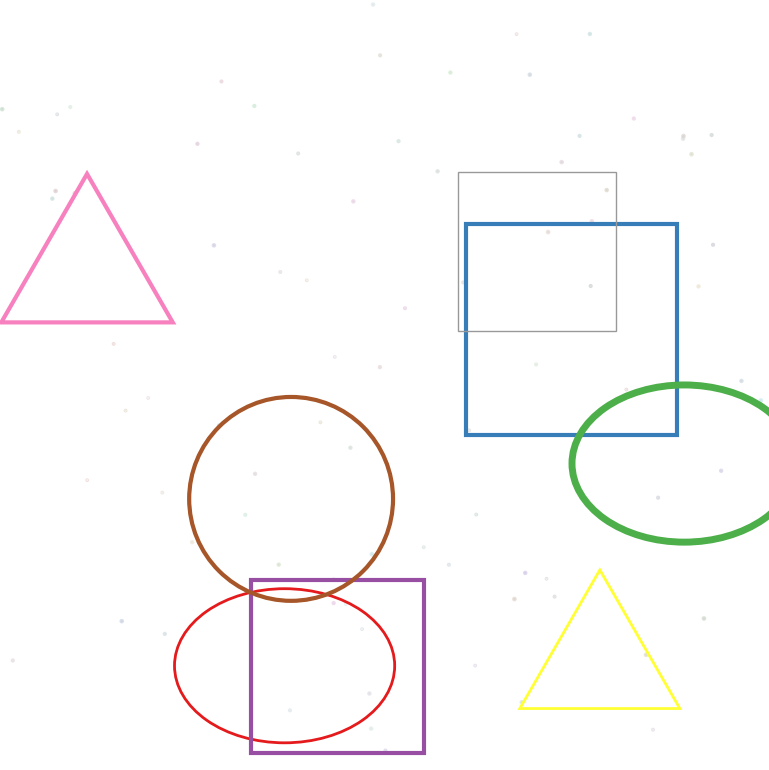[{"shape": "oval", "thickness": 1, "radius": 0.71, "center": [0.37, 0.135]}, {"shape": "square", "thickness": 1.5, "radius": 0.69, "center": [0.742, 0.572]}, {"shape": "oval", "thickness": 2.5, "radius": 0.73, "center": [0.889, 0.398]}, {"shape": "square", "thickness": 1.5, "radius": 0.56, "center": [0.439, 0.135]}, {"shape": "triangle", "thickness": 1, "radius": 0.6, "center": [0.779, 0.14]}, {"shape": "circle", "thickness": 1.5, "radius": 0.66, "center": [0.378, 0.352]}, {"shape": "triangle", "thickness": 1.5, "radius": 0.64, "center": [0.113, 0.646]}, {"shape": "square", "thickness": 0.5, "radius": 0.52, "center": [0.697, 0.673]}]